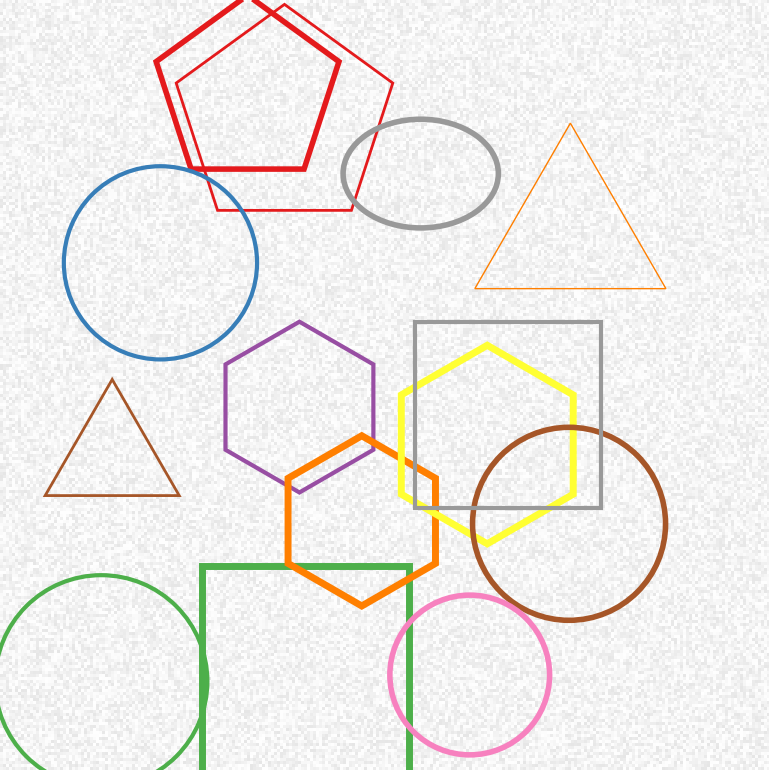[{"shape": "pentagon", "thickness": 2, "radius": 0.62, "center": [0.322, 0.881]}, {"shape": "pentagon", "thickness": 1, "radius": 0.74, "center": [0.369, 0.846]}, {"shape": "circle", "thickness": 1.5, "radius": 0.63, "center": [0.208, 0.659]}, {"shape": "square", "thickness": 2.5, "radius": 0.67, "center": [0.397, 0.131]}, {"shape": "circle", "thickness": 1.5, "radius": 0.69, "center": [0.132, 0.115]}, {"shape": "hexagon", "thickness": 1.5, "radius": 0.55, "center": [0.389, 0.471]}, {"shape": "triangle", "thickness": 0.5, "radius": 0.72, "center": [0.741, 0.697]}, {"shape": "hexagon", "thickness": 2.5, "radius": 0.55, "center": [0.47, 0.324]}, {"shape": "hexagon", "thickness": 2.5, "radius": 0.64, "center": [0.633, 0.423]}, {"shape": "triangle", "thickness": 1, "radius": 0.5, "center": [0.146, 0.407]}, {"shape": "circle", "thickness": 2, "radius": 0.63, "center": [0.739, 0.32]}, {"shape": "circle", "thickness": 2, "radius": 0.52, "center": [0.61, 0.123]}, {"shape": "oval", "thickness": 2, "radius": 0.5, "center": [0.546, 0.775]}, {"shape": "square", "thickness": 1.5, "radius": 0.6, "center": [0.66, 0.462]}]